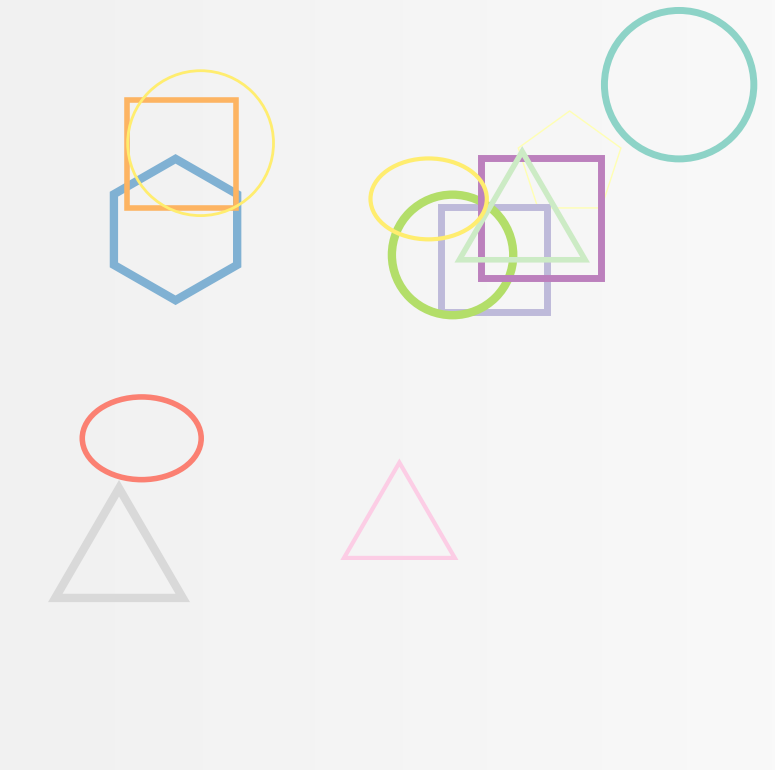[{"shape": "circle", "thickness": 2.5, "radius": 0.48, "center": [0.876, 0.89]}, {"shape": "pentagon", "thickness": 0.5, "radius": 0.35, "center": [0.735, 0.786]}, {"shape": "square", "thickness": 2.5, "radius": 0.34, "center": [0.638, 0.663]}, {"shape": "oval", "thickness": 2, "radius": 0.38, "center": [0.183, 0.431]}, {"shape": "hexagon", "thickness": 3, "radius": 0.46, "center": [0.227, 0.702]}, {"shape": "square", "thickness": 2, "radius": 0.35, "center": [0.235, 0.8]}, {"shape": "circle", "thickness": 3, "radius": 0.39, "center": [0.584, 0.669]}, {"shape": "triangle", "thickness": 1.5, "radius": 0.41, "center": [0.515, 0.317]}, {"shape": "triangle", "thickness": 3, "radius": 0.47, "center": [0.154, 0.271]}, {"shape": "square", "thickness": 2.5, "radius": 0.39, "center": [0.698, 0.717]}, {"shape": "triangle", "thickness": 2, "radius": 0.47, "center": [0.674, 0.709]}, {"shape": "oval", "thickness": 1.5, "radius": 0.38, "center": [0.553, 0.742]}, {"shape": "circle", "thickness": 1, "radius": 0.47, "center": [0.259, 0.814]}]